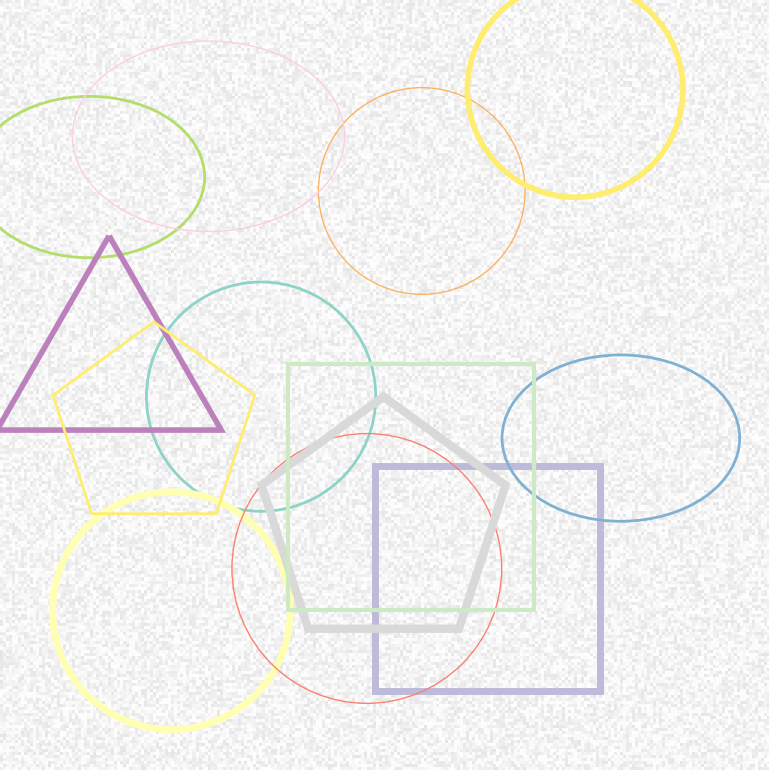[{"shape": "circle", "thickness": 1, "radius": 0.74, "center": [0.339, 0.485]}, {"shape": "circle", "thickness": 2.5, "radius": 0.77, "center": [0.223, 0.207]}, {"shape": "square", "thickness": 2.5, "radius": 0.73, "center": [0.633, 0.249]}, {"shape": "circle", "thickness": 0.5, "radius": 0.88, "center": [0.476, 0.262]}, {"shape": "oval", "thickness": 1, "radius": 0.77, "center": [0.806, 0.431]}, {"shape": "circle", "thickness": 0.5, "radius": 0.67, "center": [0.548, 0.752]}, {"shape": "oval", "thickness": 1, "radius": 0.75, "center": [0.116, 0.77]}, {"shape": "oval", "thickness": 0.5, "radius": 0.88, "center": [0.271, 0.823]}, {"shape": "pentagon", "thickness": 3, "radius": 0.83, "center": [0.498, 0.318]}, {"shape": "triangle", "thickness": 2, "radius": 0.84, "center": [0.142, 0.526]}, {"shape": "square", "thickness": 1.5, "radius": 0.8, "center": [0.533, 0.368]}, {"shape": "circle", "thickness": 2, "radius": 0.7, "center": [0.747, 0.884]}, {"shape": "pentagon", "thickness": 1, "radius": 0.69, "center": [0.2, 0.444]}]